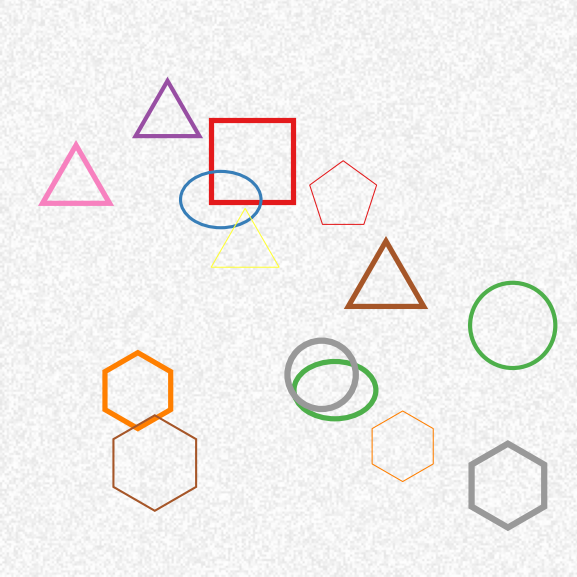[{"shape": "pentagon", "thickness": 0.5, "radius": 0.3, "center": [0.594, 0.66]}, {"shape": "square", "thickness": 2.5, "radius": 0.36, "center": [0.437, 0.721]}, {"shape": "oval", "thickness": 1.5, "radius": 0.35, "center": [0.382, 0.654]}, {"shape": "circle", "thickness": 2, "radius": 0.37, "center": [0.888, 0.436]}, {"shape": "oval", "thickness": 2.5, "radius": 0.35, "center": [0.58, 0.324]}, {"shape": "triangle", "thickness": 2, "radius": 0.32, "center": [0.29, 0.795]}, {"shape": "hexagon", "thickness": 2.5, "radius": 0.33, "center": [0.239, 0.323]}, {"shape": "hexagon", "thickness": 0.5, "radius": 0.31, "center": [0.697, 0.226]}, {"shape": "triangle", "thickness": 0.5, "radius": 0.34, "center": [0.424, 0.57]}, {"shape": "triangle", "thickness": 2.5, "radius": 0.38, "center": [0.668, 0.506]}, {"shape": "hexagon", "thickness": 1, "radius": 0.41, "center": [0.268, 0.197]}, {"shape": "triangle", "thickness": 2.5, "radius": 0.34, "center": [0.132, 0.681]}, {"shape": "circle", "thickness": 3, "radius": 0.3, "center": [0.557, 0.35]}, {"shape": "hexagon", "thickness": 3, "radius": 0.36, "center": [0.879, 0.158]}]